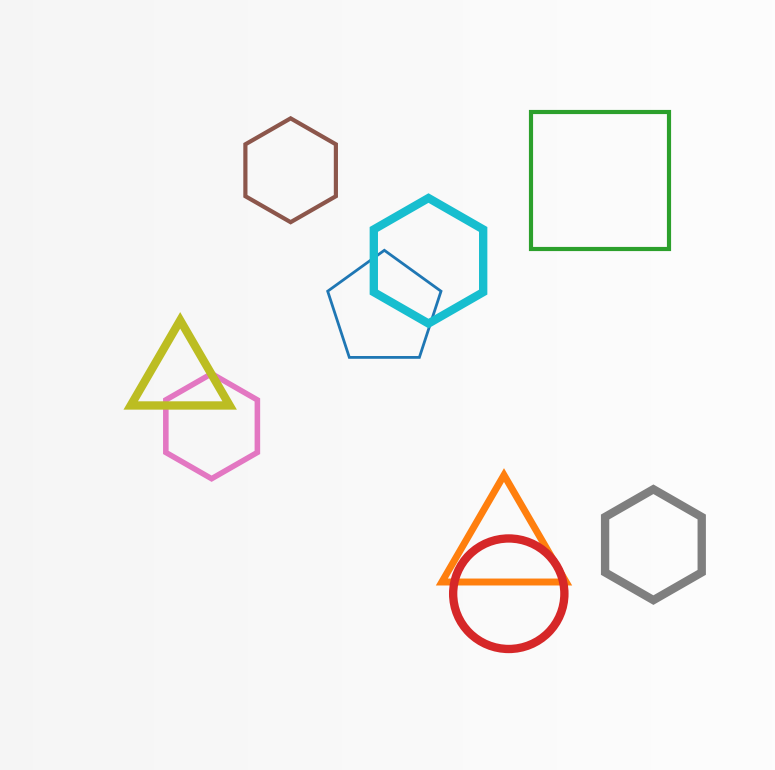[{"shape": "pentagon", "thickness": 1, "radius": 0.38, "center": [0.496, 0.598]}, {"shape": "triangle", "thickness": 2.5, "radius": 0.46, "center": [0.65, 0.29]}, {"shape": "square", "thickness": 1.5, "radius": 0.44, "center": [0.775, 0.766]}, {"shape": "circle", "thickness": 3, "radius": 0.36, "center": [0.656, 0.229]}, {"shape": "hexagon", "thickness": 1.5, "radius": 0.34, "center": [0.375, 0.779]}, {"shape": "hexagon", "thickness": 2, "radius": 0.34, "center": [0.273, 0.447]}, {"shape": "hexagon", "thickness": 3, "radius": 0.36, "center": [0.843, 0.293]}, {"shape": "triangle", "thickness": 3, "radius": 0.37, "center": [0.233, 0.51]}, {"shape": "hexagon", "thickness": 3, "radius": 0.41, "center": [0.553, 0.661]}]